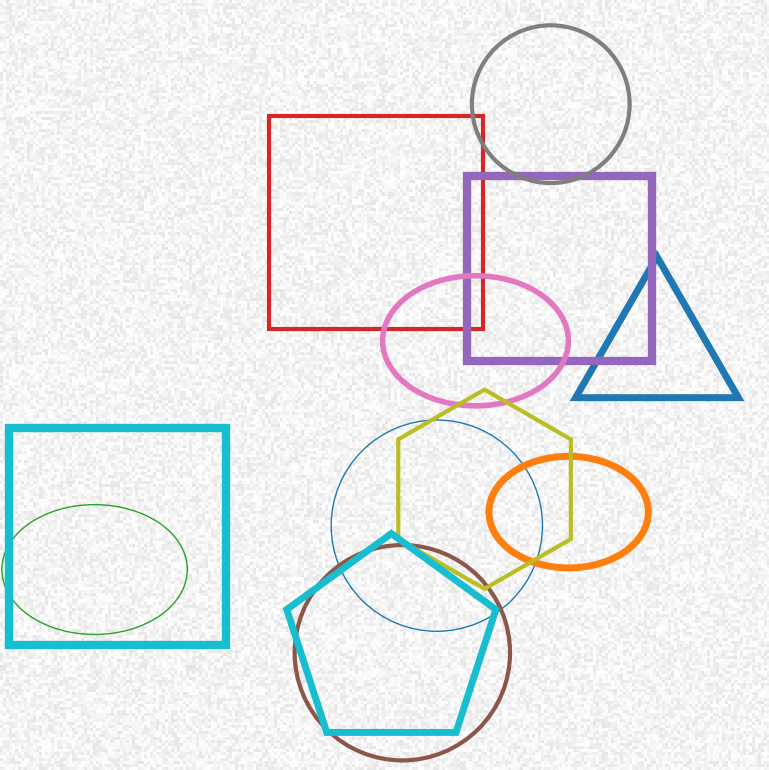[{"shape": "circle", "thickness": 0.5, "radius": 0.69, "center": [0.567, 0.317]}, {"shape": "triangle", "thickness": 2.5, "radius": 0.61, "center": [0.853, 0.545]}, {"shape": "oval", "thickness": 2.5, "radius": 0.52, "center": [0.739, 0.335]}, {"shape": "oval", "thickness": 0.5, "radius": 0.6, "center": [0.123, 0.26]}, {"shape": "square", "thickness": 1.5, "radius": 0.69, "center": [0.488, 0.711]}, {"shape": "square", "thickness": 3, "radius": 0.6, "center": [0.726, 0.652]}, {"shape": "circle", "thickness": 1.5, "radius": 0.7, "center": [0.523, 0.152]}, {"shape": "oval", "thickness": 2, "radius": 0.6, "center": [0.618, 0.557]}, {"shape": "circle", "thickness": 1.5, "radius": 0.51, "center": [0.715, 0.865]}, {"shape": "hexagon", "thickness": 1.5, "radius": 0.65, "center": [0.629, 0.365]}, {"shape": "square", "thickness": 3, "radius": 0.7, "center": [0.153, 0.303]}, {"shape": "pentagon", "thickness": 2.5, "radius": 0.71, "center": [0.508, 0.164]}]